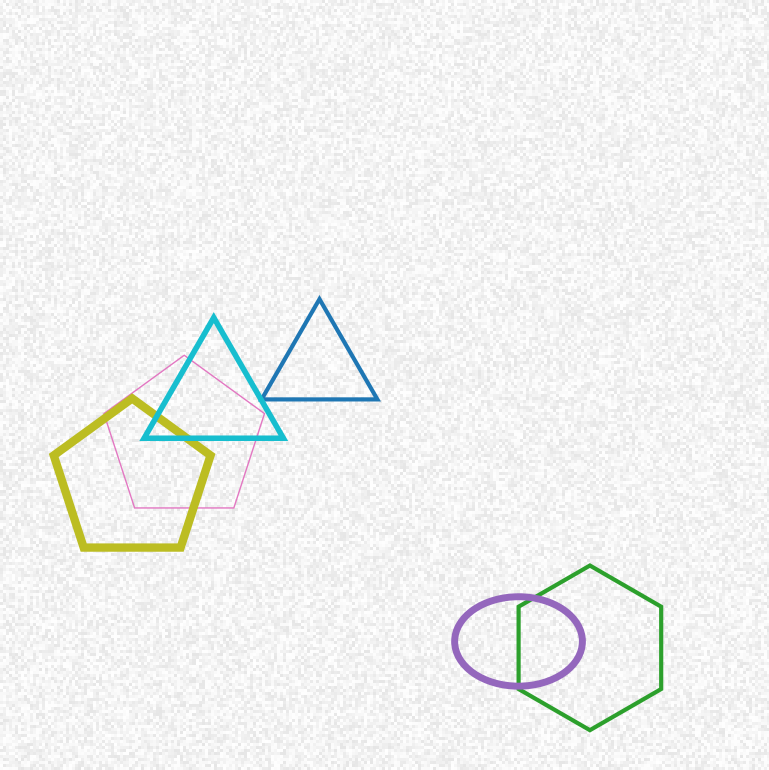[{"shape": "triangle", "thickness": 1.5, "radius": 0.43, "center": [0.415, 0.525]}, {"shape": "hexagon", "thickness": 1.5, "radius": 0.53, "center": [0.766, 0.159]}, {"shape": "oval", "thickness": 2.5, "radius": 0.41, "center": [0.673, 0.167]}, {"shape": "pentagon", "thickness": 0.5, "radius": 0.55, "center": [0.239, 0.429]}, {"shape": "pentagon", "thickness": 3, "radius": 0.54, "center": [0.172, 0.375]}, {"shape": "triangle", "thickness": 2, "radius": 0.52, "center": [0.278, 0.483]}]